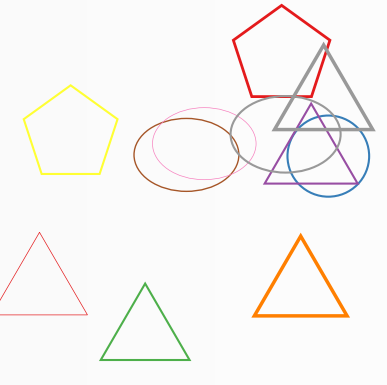[{"shape": "triangle", "thickness": 0.5, "radius": 0.71, "center": [0.102, 0.254]}, {"shape": "pentagon", "thickness": 2, "radius": 0.65, "center": [0.727, 0.855]}, {"shape": "circle", "thickness": 1.5, "radius": 0.53, "center": [0.847, 0.595]}, {"shape": "triangle", "thickness": 1.5, "radius": 0.66, "center": [0.375, 0.131]}, {"shape": "triangle", "thickness": 1.5, "radius": 0.69, "center": [0.803, 0.592]}, {"shape": "triangle", "thickness": 2.5, "radius": 0.69, "center": [0.776, 0.249]}, {"shape": "pentagon", "thickness": 1.5, "radius": 0.64, "center": [0.182, 0.651]}, {"shape": "oval", "thickness": 1, "radius": 0.68, "center": [0.481, 0.598]}, {"shape": "oval", "thickness": 0.5, "radius": 0.67, "center": [0.527, 0.627]}, {"shape": "oval", "thickness": 1.5, "radius": 0.71, "center": [0.737, 0.651]}, {"shape": "triangle", "thickness": 2.5, "radius": 0.73, "center": [0.835, 0.737]}]